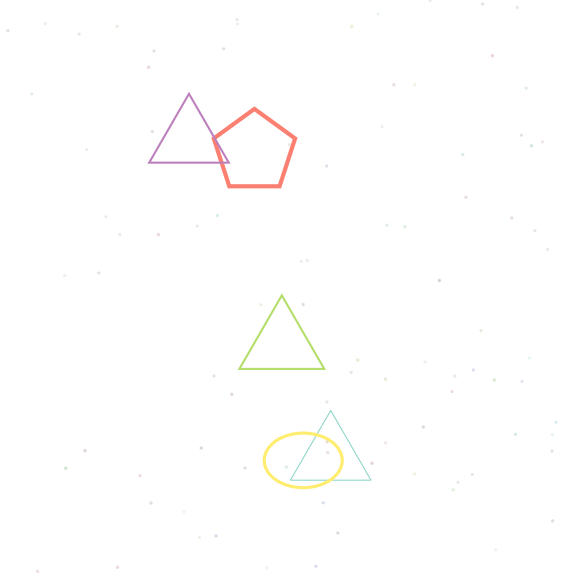[{"shape": "triangle", "thickness": 0.5, "radius": 0.4, "center": [0.573, 0.208]}, {"shape": "pentagon", "thickness": 2, "radius": 0.37, "center": [0.441, 0.736]}, {"shape": "triangle", "thickness": 1, "radius": 0.42, "center": [0.488, 0.403]}, {"shape": "triangle", "thickness": 1, "radius": 0.4, "center": [0.327, 0.757]}, {"shape": "oval", "thickness": 1.5, "radius": 0.34, "center": [0.525, 0.202]}]